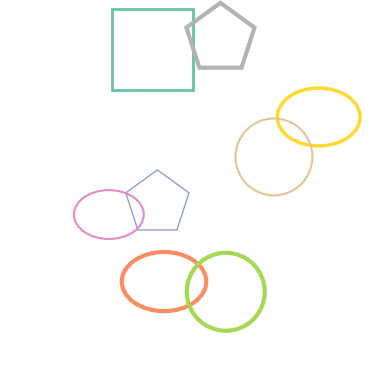[{"shape": "square", "thickness": 2, "radius": 0.53, "center": [0.396, 0.871]}, {"shape": "oval", "thickness": 3, "radius": 0.55, "center": [0.426, 0.269]}, {"shape": "pentagon", "thickness": 1, "radius": 0.43, "center": [0.409, 0.472]}, {"shape": "oval", "thickness": 1.5, "radius": 0.45, "center": [0.283, 0.443]}, {"shape": "circle", "thickness": 3, "radius": 0.51, "center": [0.586, 0.242]}, {"shape": "oval", "thickness": 2.5, "radius": 0.54, "center": [0.828, 0.696]}, {"shape": "circle", "thickness": 1.5, "radius": 0.5, "center": [0.712, 0.592]}, {"shape": "pentagon", "thickness": 3, "radius": 0.47, "center": [0.573, 0.899]}]